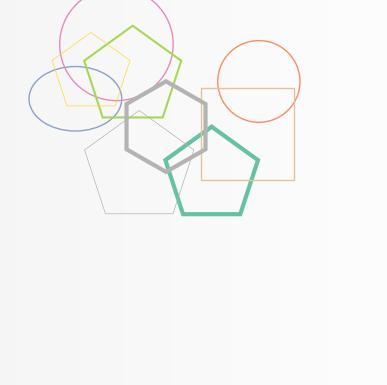[{"shape": "pentagon", "thickness": 3, "radius": 0.63, "center": [0.546, 0.545]}, {"shape": "circle", "thickness": 1, "radius": 0.53, "center": [0.668, 0.788]}, {"shape": "oval", "thickness": 1, "radius": 0.6, "center": [0.195, 0.743]}, {"shape": "circle", "thickness": 1, "radius": 0.73, "center": [0.3, 0.885]}, {"shape": "pentagon", "thickness": 1.5, "radius": 0.66, "center": [0.342, 0.801]}, {"shape": "pentagon", "thickness": 0.5, "radius": 0.53, "center": [0.235, 0.81]}, {"shape": "square", "thickness": 1, "radius": 0.6, "center": [0.639, 0.653]}, {"shape": "hexagon", "thickness": 3, "radius": 0.59, "center": [0.428, 0.671]}, {"shape": "pentagon", "thickness": 0.5, "radius": 0.74, "center": [0.359, 0.565]}]